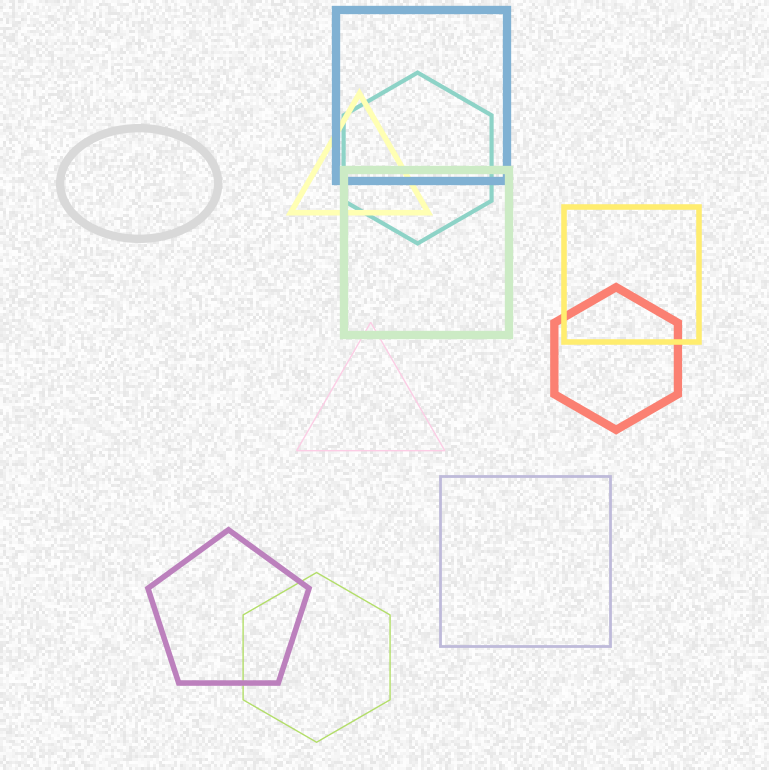[{"shape": "hexagon", "thickness": 1.5, "radius": 0.55, "center": [0.542, 0.795]}, {"shape": "triangle", "thickness": 2, "radius": 0.52, "center": [0.467, 0.775]}, {"shape": "square", "thickness": 1, "radius": 0.55, "center": [0.682, 0.271]}, {"shape": "hexagon", "thickness": 3, "radius": 0.46, "center": [0.8, 0.534]}, {"shape": "square", "thickness": 3, "radius": 0.56, "center": [0.548, 0.876]}, {"shape": "hexagon", "thickness": 0.5, "radius": 0.55, "center": [0.411, 0.146]}, {"shape": "triangle", "thickness": 0.5, "radius": 0.56, "center": [0.481, 0.47]}, {"shape": "oval", "thickness": 3, "radius": 0.51, "center": [0.181, 0.762]}, {"shape": "pentagon", "thickness": 2, "radius": 0.55, "center": [0.297, 0.202]}, {"shape": "square", "thickness": 3, "radius": 0.54, "center": [0.554, 0.672]}, {"shape": "square", "thickness": 2, "radius": 0.44, "center": [0.82, 0.643]}]